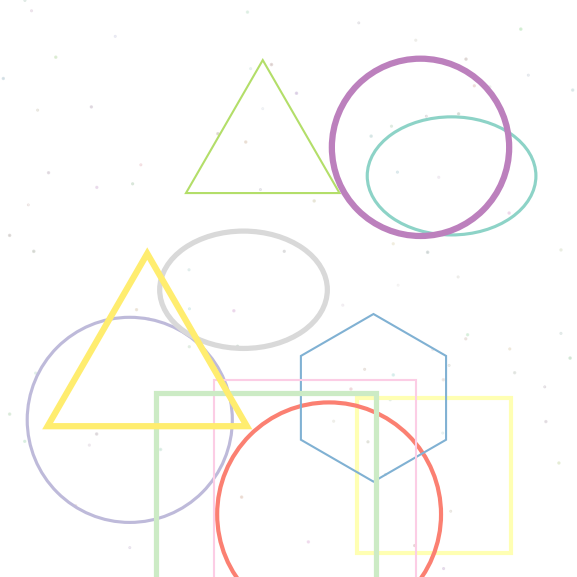[{"shape": "oval", "thickness": 1.5, "radius": 0.73, "center": [0.782, 0.695]}, {"shape": "square", "thickness": 2, "radius": 0.67, "center": [0.752, 0.176]}, {"shape": "circle", "thickness": 1.5, "radius": 0.89, "center": [0.225, 0.272]}, {"shape": "circle", "thickness": 2, "radius": 0.97, "center": [0.57, 0.109]}, {"shape": "hexagon", "thickness": 1, "radius": 0.73, "center": [0.647, 0.31]}, {"shape": "triangle", "thickness": 1, "radius": 0.77, "center": [0.455, 0.742]}, {"shape": "square", "thickness": 1, "radius": 0.88, "center": [0.545, 0.165]}, {"shape": "oval", "thickness": 2.5, "radius": 0.73, "center": [0.422, 0.497]}, {"shape": "circle", "thickness": 3, "radius": 0.77, "center": [0.728, 0.744]}, {"shape": "square", "thickness": 2.5, "radius": 0.95, "center": [0.461, 0.128]}, {"shape": "triangle", "thickness": 3, "radius": 1.0, "center": [0.255, 0.361]}]